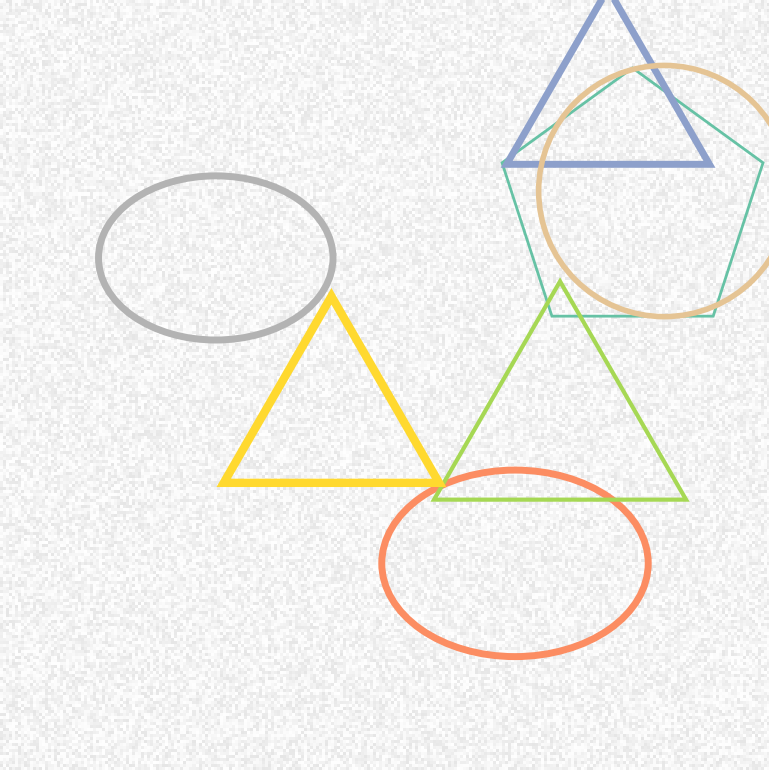[{"shape": "pentagon", "thickness": 1, "radius": 0.89, "center": [0.821, 0.734]}, {"shape": "oval", "thickness": 2.5, "radius": 0.87, "center": [0.669, 0.268]}, {"shape": "triangle", "thickness": 2.5, "radius": 0.76, "center": [0.79, 0.863]}, {"shape": "triangle", "thickness": 1.5, "radius": 0.94, "center": [0.727, 0.446]}, {"shape": "triangle", "thickness": 3, "radius": 0.81, "center": [0.43, 0.454]}, {"shape": "circle", "thickness": 2, "radius": 0.82, "center": [0.863, 0.752]}, {"shape": "oval", "thickness": 2.5, "radius": 0.76, "center": [0.28, 0.665]}]